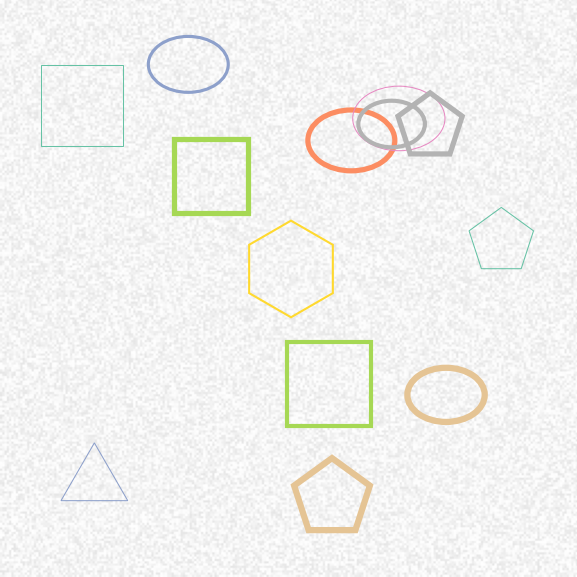[{"shape": "square", "thickness": 0.5, "radius": 0.35, "center": [0.142, 0.816]}, {"shape": "pentagon", "thickness": 0.5, "radius": 0.29, "center": [0.868, 0.581]}, {"shape": "oval", "thickness": 2.5, "radius": 0.38, "center": [0.608, 0.756]}, {"shape": "triangle", "thickness": 0.5, "radius": 0.33, "center": [0.163, 0.166]}, {"shape": "oval", "thickness": 1.5, "radius": 0.35, "center": [0.326, 0.888]}, {"shape": "oval", "thickness": 0.5, "radius": 0.4, "center": [0.691, 0.794]}, {"shape": "square", "thickness": 2.5, "radius": 0.32, "center": [0.366, 0.695]}, {"shape": "square", "thickness": 2, "radius": 0.36, "center": [0.57, 0.334]}, {"shape": "hexagon", "thickness": 1, "radius": 0.42, "center": [0.504, 0.533]}, {"shape": "pentagon", "thickness": 3, "radius": 0.34, "center": [0.575, 0.137]}, {"shape": "oval", "thickness": 3, "radius": 0.33, "center": [0.772, 0.315]}, {"shape": "pentagon", "thickness": 2.5, "radius": 0.29, "center": [0.745, 0.78]}, {"shape": "oval", "thickness": 2, "radius": 0.29, "center": [0.678, 0.784]}]